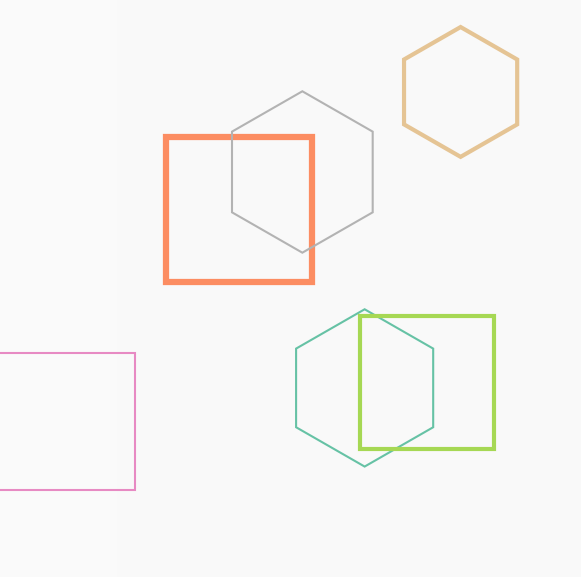[{"shape": "hexagon", "thickness": 1, "radius": 0.68, "center": [0.627, 0.327]}, {"shape": "square", "thickness": 3, "radius": 0.63, "center": [0.411, 0.636]}, {"shape": "square", "thickness": 1, "radius": 0.59, "center": [0.115, 0.27]}, {"shape": "square", "thickness": 2, "radius": 0.58, "center": [0.735, 0.337]}, {"shape": "hexagon", "thickness": 2, "radius": 0.56, "center": [0.792, 0.84]}, {"shape": "hexagon", "thickness": 1, "radius": 0.7, "center": [0.52, 0.701]}]